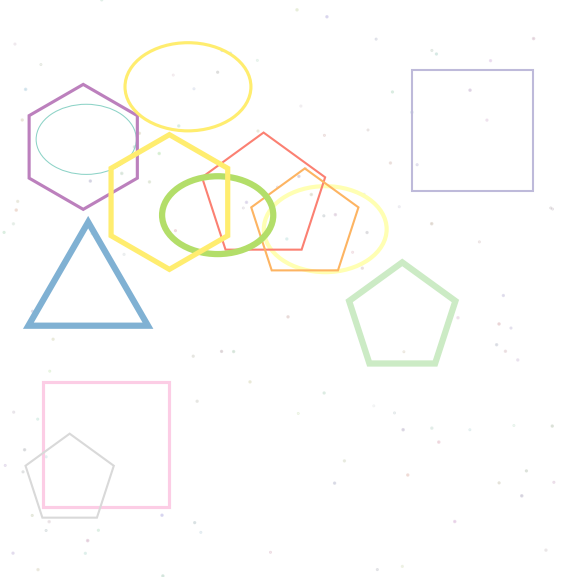[{"shape": "oval", "thickness": 0.5, "radius": 0.43, "center": [0.149, 0.758]}, {"shape": "oval", "thickness": 2, "radius": 0.53, "center": [0.563, 0.602]}, {"shape": "square", "thickness": 1, "radius": 0.52, "center": [0.818, 0.773]}, {"shape": "pentagon", "thickness": 1, "radius": 0.56, "center": [0.456, 0.658]}, {"shape": "triangle", "thickness": 3, "radius": 0.6, "center": [0.153, 0.495]}, {"shape": "pentagon", "thickness": 1, "radius": 0.49, "center": [0.528, 0.61]}, {"shape": "oval", "thickness": 3, "radius": 0.48, "center": [0.377, 0.627]}, {"shape": "square", "thickness": 1.5, "radius": 0.54, "center": [0.184, 0.229]}, {"shape": "pentagon", "thickness": 1, "radius": 0.4, "center": [0.121, 0.168]}, {"shape": "hexagon", "thickness": 1.5, "radius": 0.54, "center": [0.144, 0.745]}, {"shape": "pentagon", "thickness": 3, "radius": 0.48, "center": [0.697, 0.448]}, {"shape": "oval", "thickness": 1.5, "radius": 0.55, "center": [0.325, 0.849]}, {"shape": "hexagon", "thickness": 2.5, "radius": 0.58, "center": [0.293, 0.649]}]